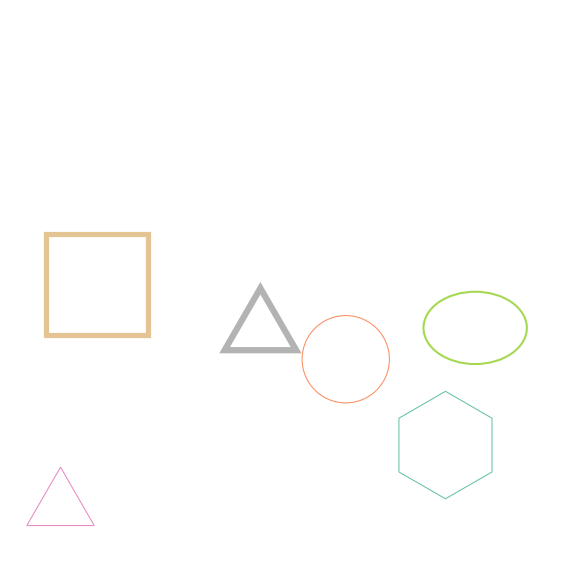[{"shape": "hexagon", "thickness": 0.5, "radius": 0.47, "center": [0.771, 0.228]}, {"shape": "circle", "thickness": 0.5, "radius": 0.38, "center": [0.599, 0.377]}, {"shape": "triangle", "thickness": 0.5, "radius": 0.34, "center": [0.105, 0.123]}, {"shape": "oval", "thickness": 1, "radius": 0.45, "center": [0.823, 0.431]}, {"shape": "square", "thickness": 2.5, "radius": 0.44, "center": [0.168, 0.507]}, {"shape": "triangle", "thickness": 3, "radius": 0.36, "center": [0.451, 0.429]}]